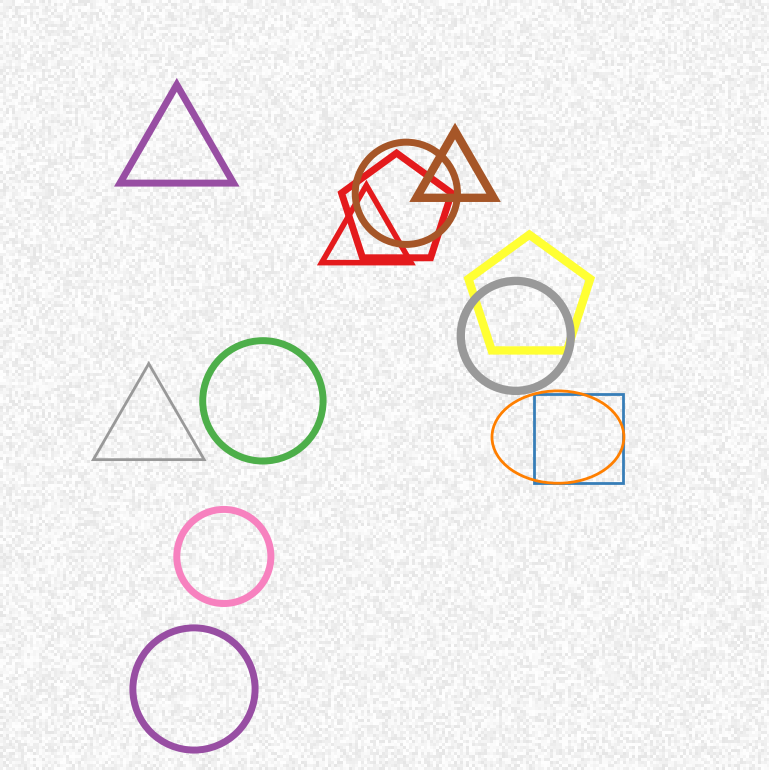[{"shape": "triangle", "thickness": 2, "radius": 0.33, "center": [0.476, 0.692]}, {"shape": "pentagon", "thickness": 2.5, "radius": 0.38, "center": [0.515, 0.726]}, {"shape": "square", "thickness": 1, "radius": 0.29, "center": [0.751, 0.431]}, {"shape": "circle", "thickness": 2.5, "radius": 0.39, "center": [0.341, 0.479]}, {"shape": "triangle", "thickness": 2.5, "radius": 0.43, "center": [0.23, 0.805]}, {"shape": "circle", "thickness": 2.5, "radius": 0.4, "center": [0.252, 0.105]}, {"shape": "oval", "thickness": 1, "radius": 0.43, "center": [0.725, 0.432]}, {"shape": "pentagon", "thickness": 3, "radius": 0.42, "center": [0.687, 0.612]}, {"shape": "circle", "thickness": 2.5, "radius": 0.33, "center": [0.528, 0.749]}, {"shape": "triangle", "thickness": 3, "radius": 0.29, "center": [0.591, 0.772]}, {"shape": "circle", "thickness": 2.5, "radius": 0.31, "center": [0.291, 0.277]}, {"shape": "circle", "thickness": 3, "radius": 0.36, "center": [0.67, 0.564]}, {"shape": "triangle", "thickness": 1, "radius": 0.42, "center": [0.193, 0.445]}]